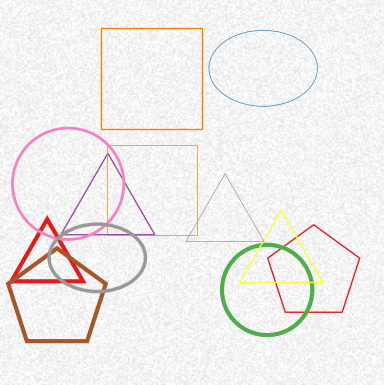[{"shape": "pentagon", "thickness": 1, "radius": 0.63, "center": [0.815, 0.291]}, {"shape": "triangle", "thickness": 3, "radius": 0.54, "center": [0.123, 0.323]}, {"shape": "oval", "thickness": 0.5, "radius": 0.7, "center": [0.684, 0.823]}, {"shape": "circle", "thickness": 3, "radius": 0.59, "center": [0.694, 0.247]}, {"shape": "triangle", "thickness": 1, "radius": 0.7, "center": [0.28, 0.461]}, {"shape": "square", "thickness": 0.5, "radius": 0.59, "center": [0.396, 0.507]}, {"shape": "square", "thickness": 1, "radius": 0.65, "center": [0.393, 0.797]}, {"shape": "triangle", "thickness": 1, "radius": 0.63, "center": [0.731, 0.329]}, {"shape": "pentagon", "thickness": 3, "radius": 0.67, "center": [0.148, 0.222]}, {"shape": "circle", "thickness": 2, "radius": 0.72, "center": [0.177, 0.523]}, {"shape": "triangle", "thickness": 0.5, "radius": 0.59, "center": [0.585, 0.431]}, {"shape": "oval", "thickness": 2.5, "radius": 0.63, "center": [0.253, 0.33]}]